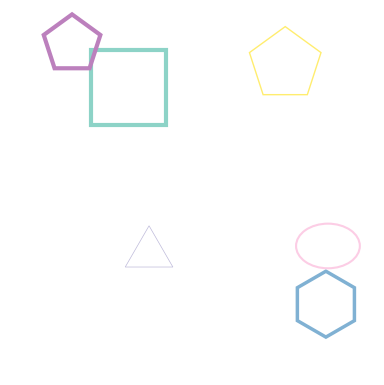[{"shape": "square", "thickness": 3, "radius": 0.49, "center": [0.333, 0.774]}, {"shape": "triangle", "thickness": 0.5, "radius": 0.36, "center": [0.387, 0.342]}, {"shape": "hexagon", "thickness": 2.5, "radius": 0.43, "center": [0.846, 0.21]}, {"shape": "oval", "thickness": 1.5, "radius": 0.41, "center": [0.852, 0.361]}, {"shape": "pentagon", "thickness": 3, "radius": 0.39, "center": [0.187, 0.885]}, {"shape": "pentagon", "thickness": 1, "radius": 0.49, "center": [0.741, 0.833]}]